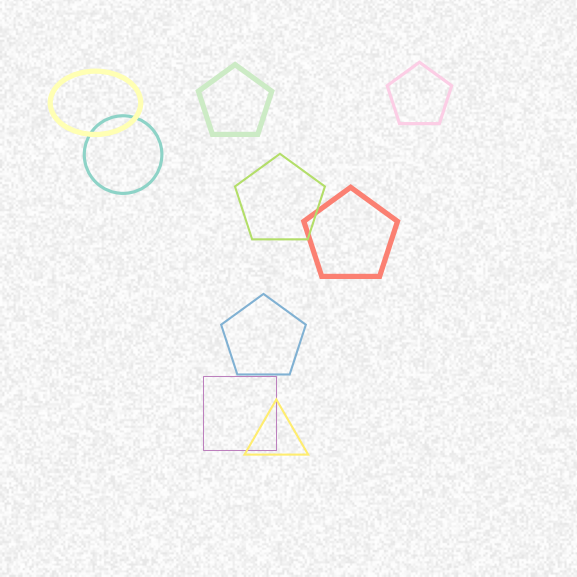[{"shape": "circle", "thickness": 1.5, "radius": 0.34, "center": [0.213, 0.731]}, {"shape": "oval", "thickness": 2.5, "radius": 0.39, "center": [0.165, 0.821]}, {"shape": "pentagon", "thickness": 2.5, "radius": 0.43, "center": [0.607, 0.59]}, {"shape": "pentagon", "thickness": 1, "radius": 0.39, "center": [0.456, 0.413]}, {"shape": "pentagon", "thickness": 1, "radius": 0.41, "center": [0.485, 0.651]}, {"shape": "pentagon", "thickness": 1.5, "radius": 0.29, "center": [0.726, 0.833]}, {"shape": "square", "thickness": 0.5, "radius": 0.32, "center": [0.415, 0.284]}, {"shape": "pentagon", "thickness": 2.5, "radius": 0.33, "center": [0.407, 0.82]}, {"shape": "triangle", "thickness": 1, "radius": 0.32, "center": [0.479, 0.244]}]